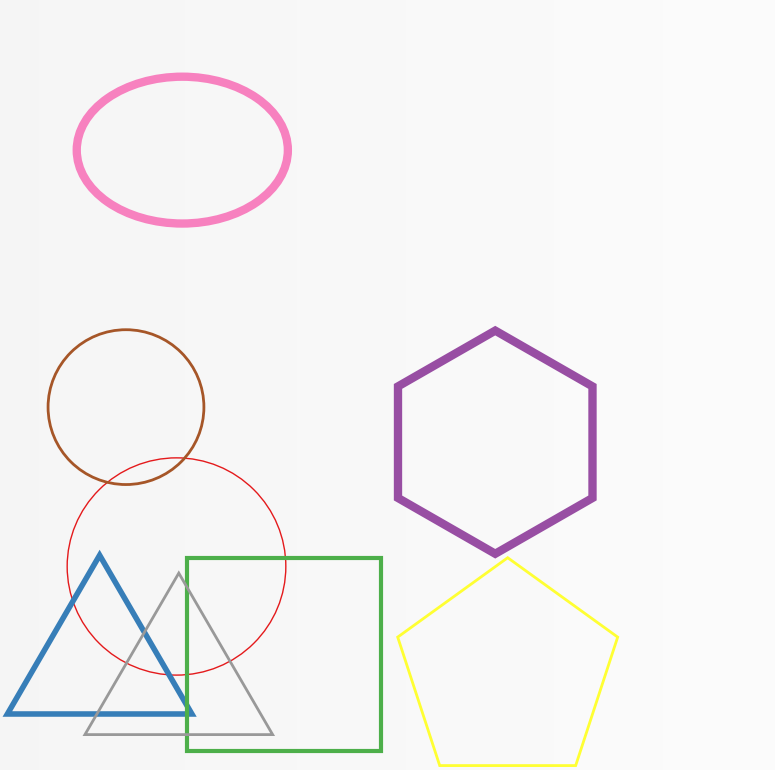[{"shape": "circle", "thickness": 0.5, "radius": 0.71, "center": [0.228, 0.264]}, {"shape": "triangle", "thickness": 2, "radius": 0.69, "center": [0.129, 0.141]}, {"shape": "square", "thickness": 1.5, "radius": 0.63, "center": [0.366, 0.15]}, {"shape": "hexagon", "thickness": 3, "radius": 0.72, "center": [0.639, 0.426]}, {"shape": "pentagon", "thickness": 1, "radius": 0.75, "center": [0.655, 0.126]}, {"shape": "circle", "thickness": 1, "radius": 0.5, "center": [0.163, 0.471]}, {"shape": "oval", "thickness": 3, "radius": 0.68, "center": [0.235, 0.805]}, {"shape": "triangle", "thickness": 1, "radius": 0.7, "center": [0.231, 0.116]}]